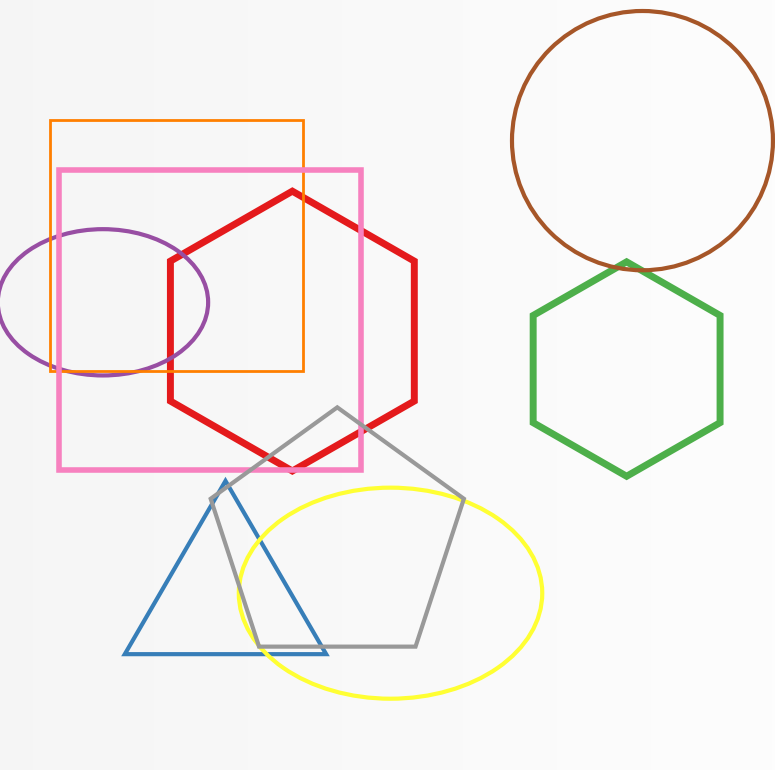[{"shape": "hexagon", "thickness": 2.5, "radius": 0.91, "center": [0.377, 0.57]}, {"shape": "triangle", "thickness": 1.5, "radius": 0.75, "center": [0.291, 0.225]}, {"shape": "hexagon", "thickness": 2.5, "radius": 0.7, "center": [0.809, 0.521]}, {"shape": "oval", "thickness": 1.5, "radius": 0.68, "center": [0.133, 0.607]}, {"shape": "square", "thickness": 1, "radius": 0.81, "center": [0.228, 0.681]}, {"shape": "oval", "thickness": 1.5, "radius": 0.98, "center": [0.504, 0.23]}, {"shape": "circle", "thickness": 1.5, "radius": 0.84, "center": [0.829, 0.817]}, {"shape": "square", "thickness": 2, "radius": 0.98, "center": [0.271, 0.584]}, {"shape": "pentagon", "thickness": 1.5, "radius": 0.86, "center": [0.435, 0.299]}]